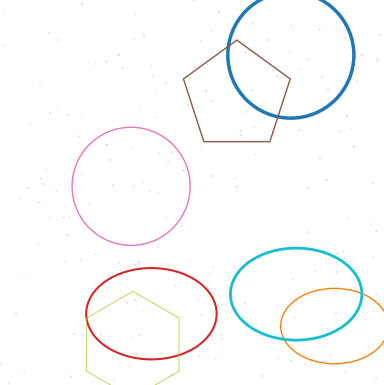[{"shape": "circle", "thickness": 2.5, "radius": 0.82, "center": [0.755, 0.857]}, {"shape": "oval", "thickness": 1, "radius": 0.7, "center": [0.869, 0.153]}, {"shape": "oval", "thickness": 1.5, "radius": 0.85, "center": [0.393, 0.185]}, {"shape": "pentagon", "thickness": 1, "radius": 0.73, "center": [0.615, 0.75]}, {"shape": "circle", "thickness": 1, "radius": 0.77, "center": [0.341, 0.516]}, {"shape": "hexagon", "thickness": 0.5, "radius": 0.69, "center": [0.345, 0.105]}, {"shape": "oval", "thickness": 2, "radius": 0.85, "center": [0.769, 0.236]}]